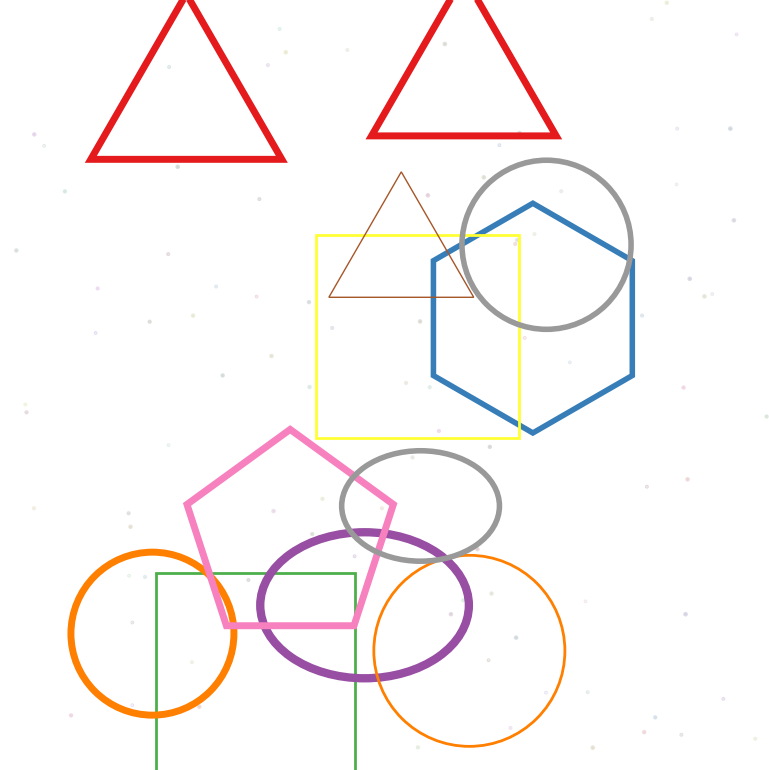[{"shape": "triangle", "thickness": 2.5, "radius": 0.69, "center": [0.602, 0.893]}, {"shape": "triangle", "thickness": 2.5, "radius": 0.72, "center": [0.242, 0.865]}, {"shape": "hexagon", "thickness": 2, "radius": 0.75, "center": [0.692, 0.587]}, {"shape": "square", "thickness": 1, "radius": 0.64, "center": [0.332, 0.127]}, {"shape": "oval", "thickness": 3, "radius": 0.68, "center": [0.473, 0.214]}, {"shape": "circle", "thickness": 2.5, "radius": 0.53, "center": [0.198, 0.177]}, {"shape": "circle", "thickness": 1, "radius": 0.62, "center": [0.61, 0.155]}, {"shape": "square", "thickness": 1, "radius": 0.66, "center": [0.543, 0.563]}, {"shape": "triangle", "thickness": 0.5, "radius": 0.54, "center": [0.521, 0.668]}, {"shape": "pentagon", "thickness": 2.5, "radius": 0.7, "center": [0.377, 0.301]}, {"shape": "oval", "thickness": 2, "radius": 0.51, "center": [0.546, 0.343]}, {"shape": "circle", "thickness": 2, "radius": 0.55, "center": [0.71, 0.682]}]